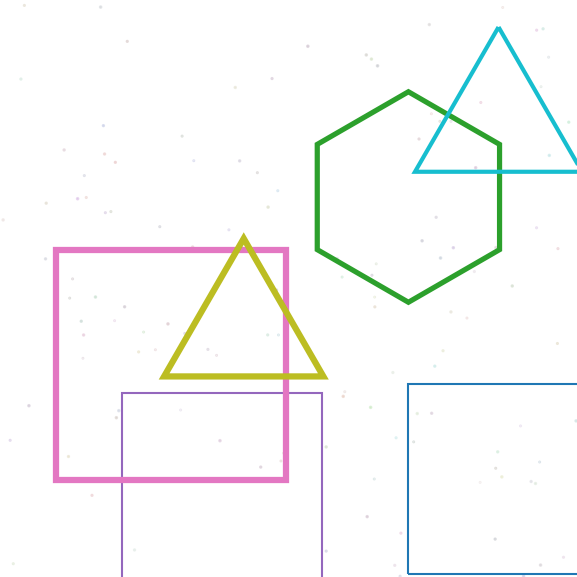[{"shape": "square", "thickness": 1, "radius": 0.82, "center": [0.872, 0.169]}, {"shape": "hexagon", "thickness": 2.5, "radius": 0.91, "center": [0.707, 0.658]}, {"shape": "square", "thickness": 1, "radius": 0.87, "center": [0.384, 0.145]}, {"shape": "square", "thickness": 3, "radius": 0.99, "center": [0.296, 0.367]}, {"shape": "triangle", "thickness": 3, "radius": 0.8, "center": [0.422, 0.427]}, {"shape": "triangle", "thickness": 2, "radius": 0.84, "center": [0.863, 0.785]}]